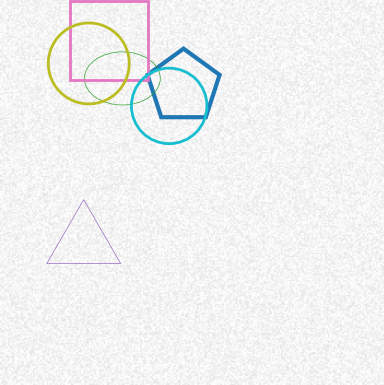[{"shape": "pentagon", "thickness": 3, "radius": 0.49, "center": [0.477, 0.775]}, {"shape": "oval", "thickness": 0.5, "radius": 0.49, "center": [0.318, 0.796]}, {"shape": "triangle", "thickness": 0.5, "radius": 0.55, "center": [0.217, 0.371]}, {"shape": "square", "thickness": 2, "radius": 0.51, "center": [0.283, 0.894]}, {"shape": "circle", "thickness": 2, "radius": 0.53, "center": [0.231, 0.835]}, {"shape": "circle", "thickness": 2, "radius": 0.49, "center": [0.439, 0.725]}]